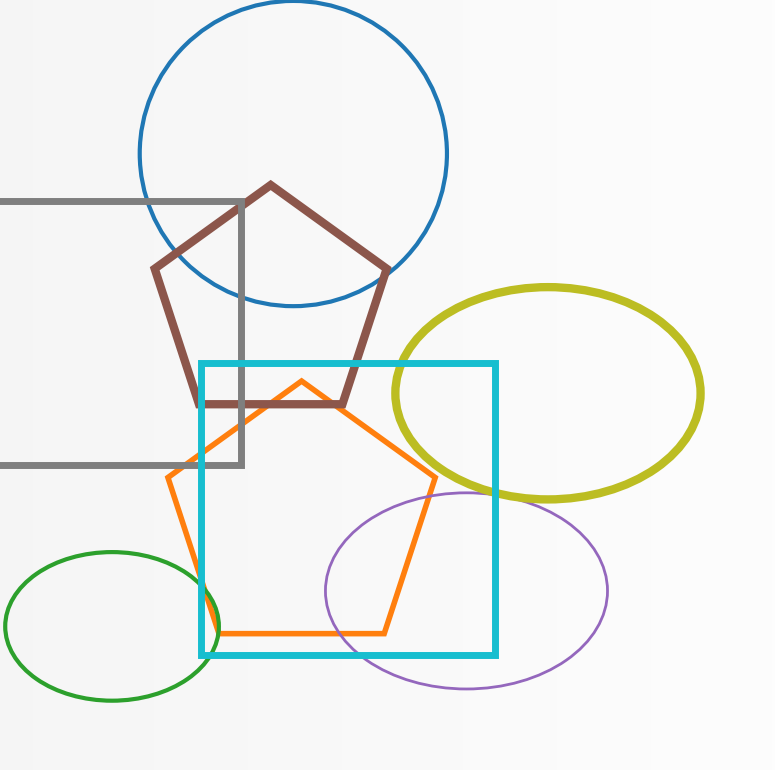[{"shape": "circle", "thickness": 1.5, "radius": 0.99, "center": [0.379, 0.801]}, {"shape": "pentagon", "thickness": 2, "radius": 0.91, "center": [0.389, 0.324]}, {"shape": "oval", "thickness": 1.5, "radius": 0.69, "center": [0.145, 0.186]}, {"shape": "oval", "thickness": 1, "radius": 0.91, "center": [0.602, 0.233]}, {"shape": "pentagon", "thickness": 3, "radius": 0.79, "center": [0.349, 0.602]}, {"shape": "square", "thickness": 2.5, "radius": 0.86, "center": [0.14, 0.567]}, {"shape": "oval", "thickness": 3, "radius": 0.98, "center": [0.707, 0.489]}, {"shape": "square", "thickness": 2.5, "radius": 0.95, "center": [0.449, 0.339]}]